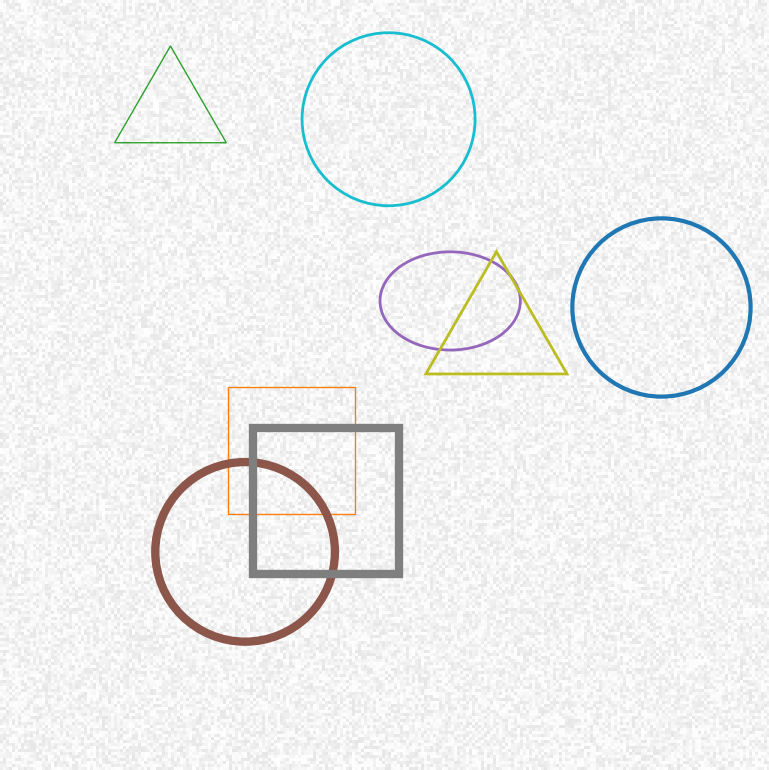[{"shape": "circle", "thickness": 1.5, "radius": 0.58, "center": [0.859, 0.601]}, {"shape": "square", "thickness": 0.5, "radius": 0.41, "center": [0.379, 0.414]}, {"shape": "triangle", "thickness": 0.5, "radius": 0.42, "center": [0.221, 0.856]}, {"shape": "oval", "thickness": 1, "radius": 0.46, "center": [0.585, 0.609]}, {"shape": "circle", "thickness": 3, "radius": 0.58, "center": [0.318, 0.283]}, {"shape": "square", "thickness": 3, "radius": 0.47, "center": [0.424, 0.349]}, {"shape": "triangle", "thickness": 1, "radius": 0.53, "center": [0.645, 0.567]}, {"shape": "circle", "thickness": 1, "radius": 0.56, "center": [0.505, 0.845]}]